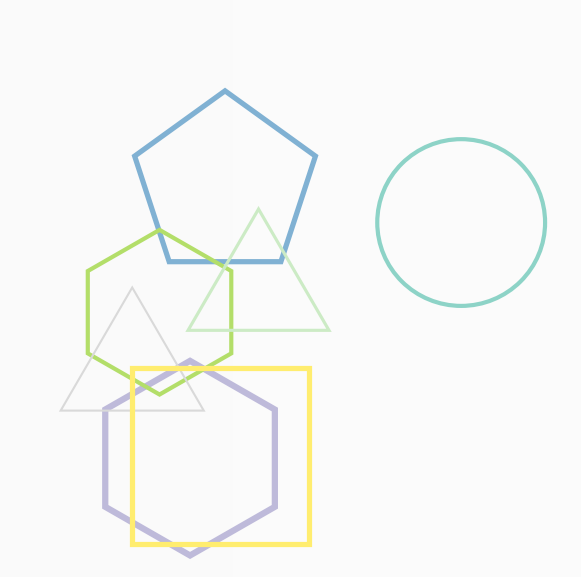[{"shape": "circle", "thickness": 2, "radius": 0.72, "center": [0.793, 0.614]}, {"shape": "hexagon", "thickness": 3, "radius": 0.84, "center": [0.327, 0.206]}, {"shape": "pentagon", "thickness": 2.5, "radius": 0.82, "center": [0.387, 0.678]}, {"shape": "hexagon", "thickness": 2, "radius": 0.71, "center": [0.274, 0.459]}, {"shape": "triangle", "thickness": 1, "radius": 0.71, "center": [0.227, 0.359]}, {"shape": "triangle", "thickness": 1.5, "radius": 0.7, "center": [0.445, 0.497]}, {"shape": "square", "thickness": 2.5, "radius": 0.76, "center": [0.379, 0.209]}]